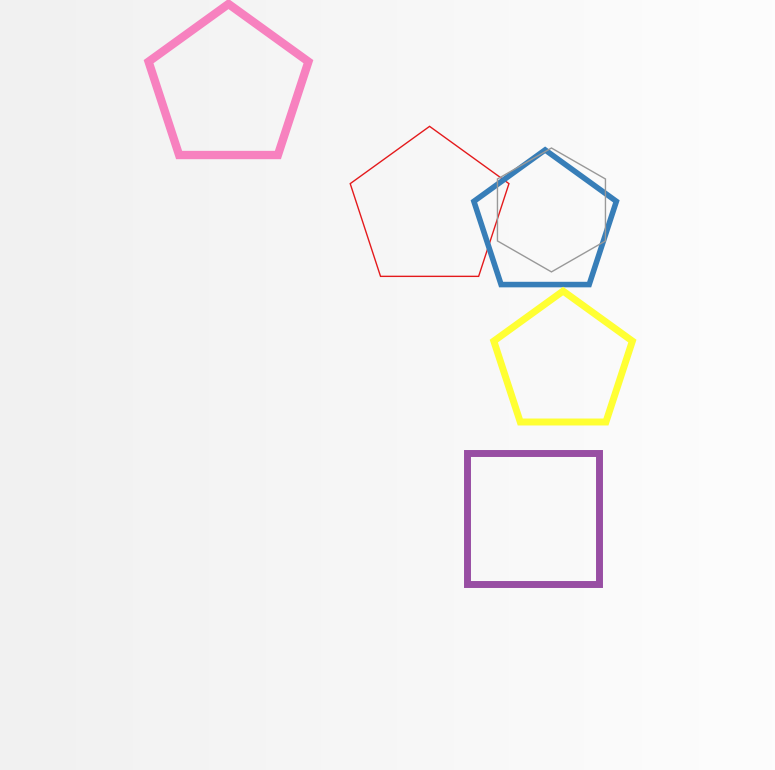[{"shape": "pentagon", "thickness": 0.5, "radius": 0.54, "center": [0.554, 0.728]}, {"shape": "pentagon", "thickness": 2, "radius": 0.48, "center": [0.703, 0.709]}, {"shape": "square", "thickness": 2.5, "radius": 0.43, "center": [0.688, 0.327]}, {"shape": "pentagon", "thickness": 2.5, "radius": 0.47, "center": [0.727, 0.528]}, {"shape": "pentagon", "thickness": 3, "radius": 0.54, "center": [0.295, 0.886]}, {"shape": "hexagon", "thickness": 0.5, "radius": 0.4, "center": [0.712, 0.727]}]